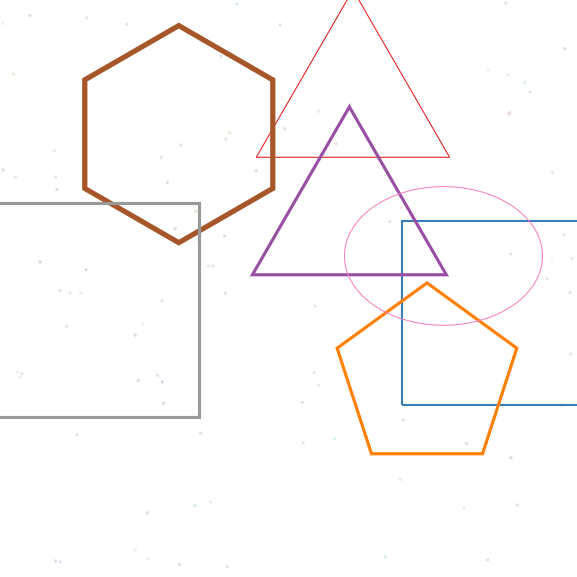[{"shape": "triangle", "thickness": 0.5, "radius": 0.97, "center": [0.611, 0.823]}, {"shape": "square", "thickness": 1, "radius": 0.79, "center": [0.856, 0.457]}, {"shape": "triangle", "thickness": 1.5, "radius": 0.97, "center": [0.605, 0.62]}, {"shape": "pentagon", "thickness": 1.5, "radius": 0.82, "center": [0.739, 0.346]}, {"shape": "hexagon", "thickness": 2.5, "radius": 0.94, "center": [0.31, 0.767]}, {"shape": "oval", "thickness": 0.5, "radius": 0.86, "center": [0.768, 0.556]}, {"shape": "square", "thickness": 1.5, "radius": 0.92, "center": [0.16, 0.462]}]